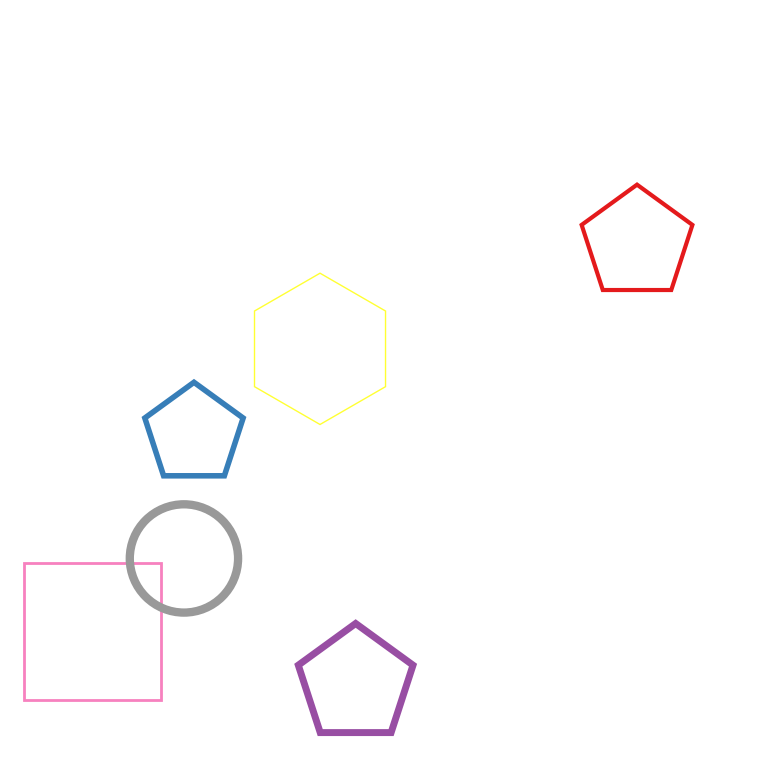[{"shape": "pentagon", "thickness": 1.5, "radius": 0.38, "center": [0.827, 0.685]}, {"shape": "pentagon", "thickness": 2, "radius": 0.34, "center": [0.252, 0.436]}, {"shape": "pentagon", "thickness": 2.5, "radius": 0.39, "center": [0.462, 0.112]}, {"shape": "hexagon", "thickness": 0.5, "radius": 0.49, "center": [0.416, 0.547]}, {"shape": "square", "thickness": 1, "radius": 0.44, "center": [0.12, 0.18]}, {"shape": "circle", "thickness": 3, "radius": 0.35, "center": [0.239, 0.275]}]